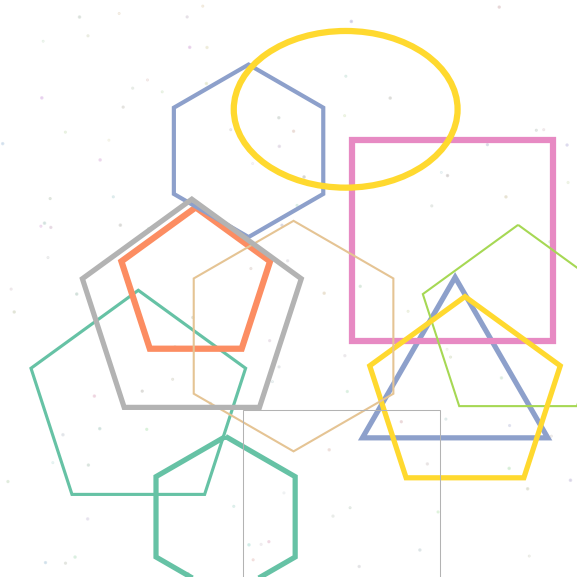[{"shape": "hexagon", "thickness": 2.5, "radius": 0.7, "center": [0.391, 0.104]}, {"shape": "pentagon", "thickness": 1.5, "radius": 0.98, "center": [0.239, 0.301]}, {"shape": "pentagon", "thickness": 3, "radius": 0.68, "center": [0.339, 0.505]}, {"shape": "triangle", "thickness": 2.5, "radius": 0.93, "center": [0.788, 0.334]}, {"shape": "hexagon", "thickness": 2, "radius": 0.75, "center": [0.43, 0.738]}, {"shape": "square", "thickness": 3, "radius": 0.87, "center": [0.784, 0.582]}, {"shape": "pentagon", "thickness": 1, "radius": 0.87, "center": [0.897, 0.436]}, {"shape": "oval", "thickness": 3, "radius": 0.97, "center": [0.599, 0.81]}, {"shape": "pentagon", "thickness": 2.5, "radius": 0.87, "center": [0.805, 0.312]}, {"shape": "hexagon", "thickness": 1, "radius": 1.0, "center": [0.508, 0.417]}, {"shape": "square", "thickness": 0.5, "radius": 0.85, "center": [0.592, 0.119]}, {"shape": "pentagon", "thickness": 2.5, "radius": 1.0, "center": [0.332, 0.455]}]